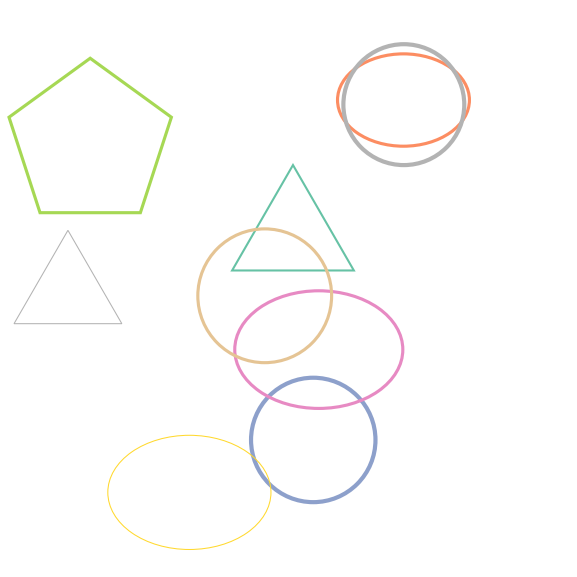[{"shape": "triangle", "thickness": 1, "radius": 0.61, "center": [0.507, 0.592]}, {"shape": "oval", "thickness": 1.5, "radius": 0.57, "center": [0.699, 0.826]}, {"shape": "circle", "thickness": 2, "radius": 0.54, "center": [0.542, 0.237]}, {"shape": "oval", "thickness": 1.5, "radius": 0.73, "center": [0.552, 0.394]}, {"shape": "pentagon", "thickness": 1.5, "radius": 0.74, "center": [0.156, 0.75]}, {"shape": "oval", "thickness": 0.5, "radius": 0.71, "center": [0.328, 0.147]}, {"shape": "circle", "thickness": 1.5, "radius": 0.58, "center": [0.458, 0.487]}, {"shape": "triangle", "thickness": 0.5, "radius": 0.54, "center": [0.118, 0.493]}, {"shape": "circle", "thickness": 2, "radius": 0.52, "center": [0.699, 0.818]}]